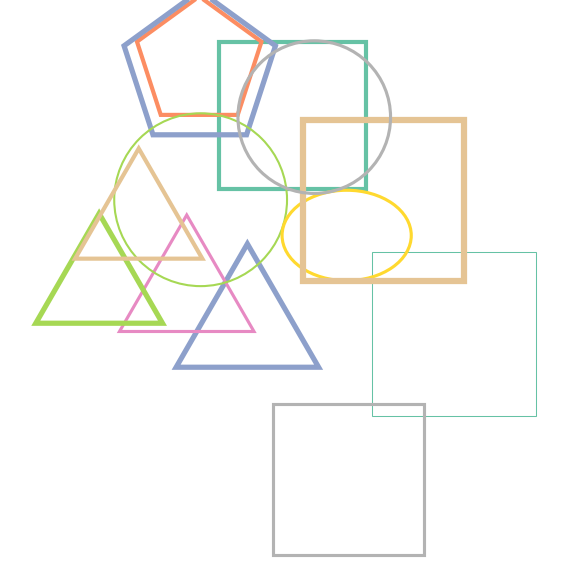[{"shape": "square", "thickness": 2, "radius": 0.64, "center": [0.507, 0.799]}, {"shape": "square", "thickness": 0.5, "radius": 0.71, "center": [0.786, 0.421]}, {"shape": "pentagon", "thickness": 2, "radius": 0.57, "center": [0.345, 0.892]}, {"shape": "pentagon", "thickness": 2.5, "radius": 0.69, "center": [0.346, 0.877]}, {"shape": "triangle", "thickness": 2.5, "radius": 0.71, "center": [0.428, 0.434]}, {"shape": "triangle", "thickness": 1.5, "radius": 0.67, "center": [0.323, 0.492]}, {"shape": "circle", "thickness": 1, "radius": 0.75, "center": [0.347, 0.653]}, {"shape": "triangle", "thickness": 2.5, "radius": 0.63, "center": [0.172, 0.503]}, {"shape": "oval", "thickness": 1.5, "radius": 0.56, "center": [0.6, 0.591]}, {"shape": "triangle", "thickness": 2, "radius": 0.64, "center": [0.24, 0.615]}, {"shape": "square", "thickness": 3, "radius": 0.7, "center": [0.664, 0.652]}, {"shape": "square", "thickness": 1.5, "radius": 0.66, "center": [0.603, 0.169]}, {"shape": "circle", "thickness": 1.5, "radius": 0.66, "center": [0.544, 0.796]}]